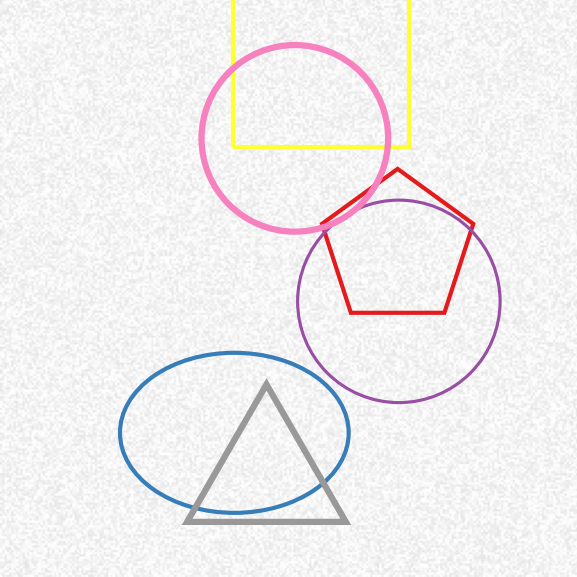[{"shape": "pentagon", "thickness": 2, "radius": 0.69, "center": [0.689, 0.569]}, {"shape": "oval", "thickness": 2, "radius": 0.99, "center": [0.406, 0.25]}, {"shape": "circle", "thickness": 1.5, "radius": 0.88, "center": [0.691, 0.477]}, {"shape": "square", "thickness": 2, "radius": 0.76, "center": [0.555, 0.897]}, {"shape": "circle", "thickness": 3, "radius": 0.81, "center": [0.511, 0.76]}, {"shape": "triangle", "thickness": 3, "radius": 0.79, "center": [0.461, 0.175]}]